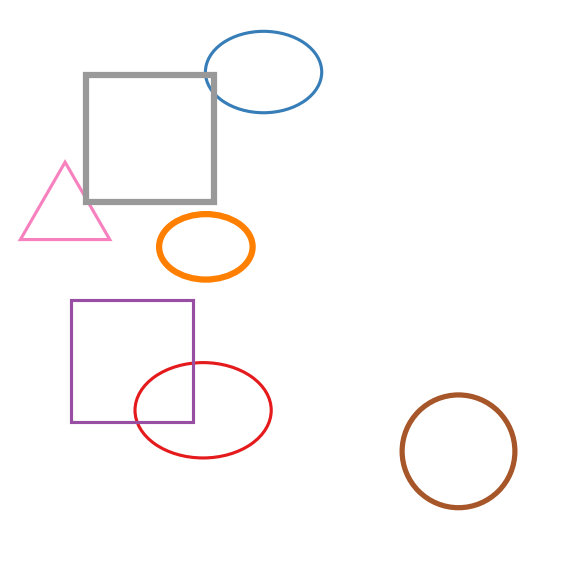[{"shape": "oval", "thickness": 1.5, "radius": 0.59, "center": [0.352, 0.289]}, {"shape": "oval", "thickness": 1.5, "radius": 0.5, "center": [0.456, 0.874]}, {"shape": "square", "thickness": 1.5, "radius": 0.53, "center": [0.229, 0.374]}, {"shape": "oval", "thickness": 3, "radius": 0.4, "center": [0.356, 0.572]}, {"shape": "circle", "thickness": 2.5, "radius": 0.49, "center": [0.794, 0.218]}, {"shape": "triangle", "thickness": 1.5, "radius": 0.45, "center": [0.113, 0.629]}, {"shape": "square", "thickness": 3, "radius": 0.55, "center": [0.26, 0.759]}]